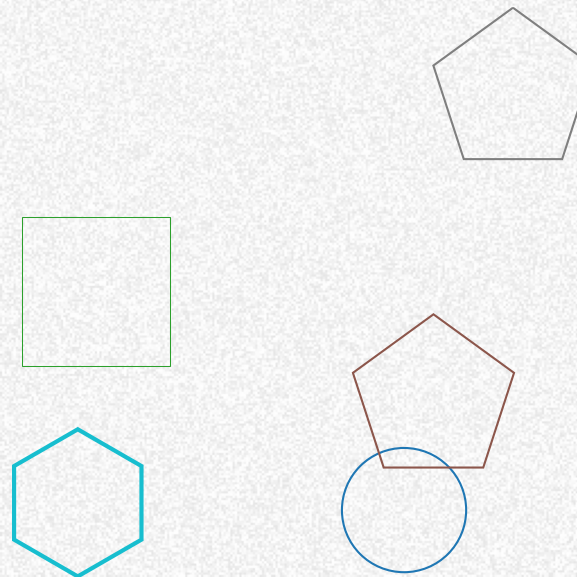[{"shape": "circle", "thickness": 1, "radius": 0.54, "center": [0.7, 0.116]}, {"shape": "square", "thickness": 0.5, "radius": 0.64, "center": [0.166, 0.494]}, {"shape": "pentagon", "thickness": 1, "radius": 0.73, "center": [0.751, 0.308]}, {"shape": "pentagon", "thickness": 1, "radius": 0.72, "center": [0.888, 0.841]}, {"shape": "hexagon", "thickness": 2, "radius": 0.64, "center": [0.135, 0.128]}]